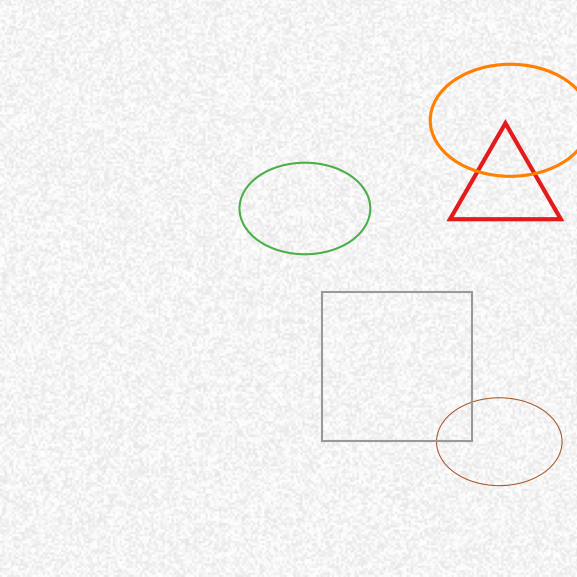[{"shape": "triangle", "thickness": 2, "radius": 0.55, "center": [0.875, 0.675]}, {"shape": "oval", "thickness": 1, "radius": 0.57, "center": [0.528, 0.638]}, {"shape": "oval", "thickness": 1.5, "radius": 0.69, "center": [0.884, 0.791]}, {"shape": "oval", "thickness": 0.5, "radius": 0.54, "center": [0.865, 0.234]}, {"shape": "square", "thickness": 1, "radius": 0.65, "center": [0.687, 0.365]}]